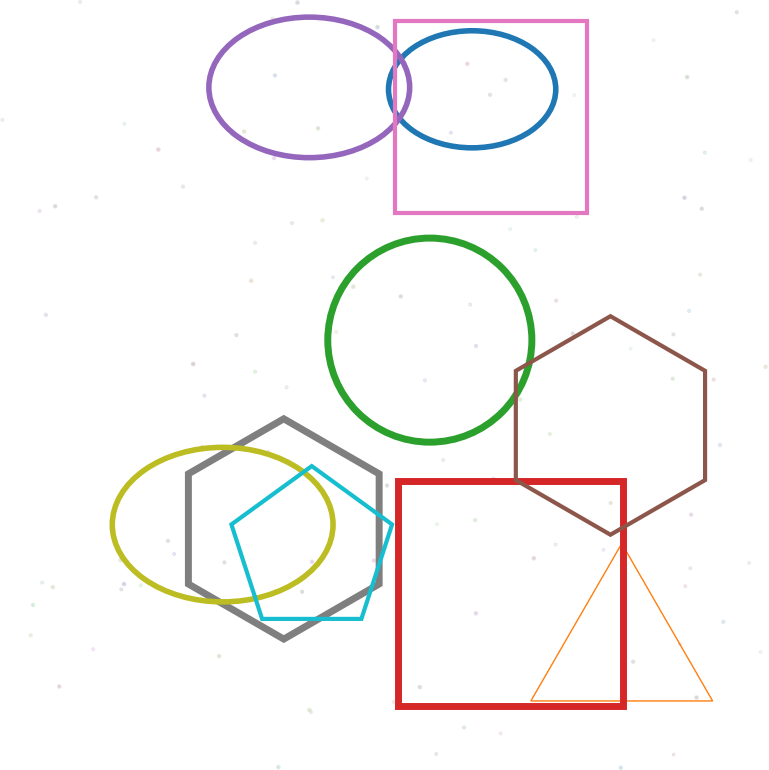[{"shape": "oval", "thickness": 2, "radius": 0.54, "center": [0.613, 0.884]}, {"shape": "triangle", "thickness": 0.5, "radius": 0.68, "center": [0.807, 0.158]}, {"shape": "circle", "thickness": 2.5, "radius": 0.66, "center": [0.558, 0.558]}, {"shape": "square", "thickness": 2.5, "radius": 0.73, "center": [0.663, 0.229]}, {"shape": "oval", "thickness": 2, "radius": 0.65, "center": [0.402, 0.887]}, {"shape": "hexagon", "thickness": 1.5, "radius": 0.71, "center": [0.793, 0.447]}, {"shape": "square", "thickness": 1.5, "radius": 0.62, "center": [0.638, 0.848]}, {"shape": "hexagon", "thickness": 2.5, "radius": 0.72, "center": [0.369, 0.313]}, {"shape": "oval", "thickness": 2, "radius": 0.72, "center": [0.289, 0.319]}, {"shape": "pentagon", "thickness": 1.5, "radius": 0.55, "center": [0.405, 0.285]}]